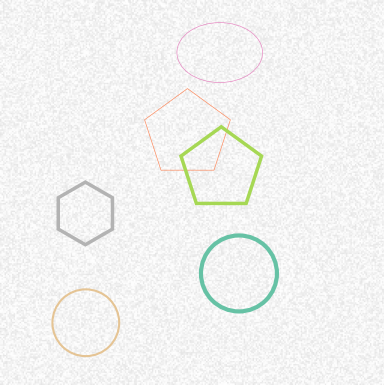[{"shape": "circle", "thickness": 3, "radius": 0.49, "center": [0.621, 0.29]}, {"shape": "pentagon", "thickness": 0.5, "radius": 0.59, "center": [0.487, 0.653]}, {"shape": "oval", "thickness": 0.5, "radius": 0.56, "center": [0.571, 0.863]}, {"shape": "pentagon", "thickness": 2.5, "radius": 0.55, "center": [0.575, 0.561]}, {"shape": "circle", "thickness": 1.5, "radius": 0.43, "center": [0.223, 0.162]}, {"shape": "hexagon", "thickness": 2.5, "radius": 0.41, "center": [0.222, 0.446]}]